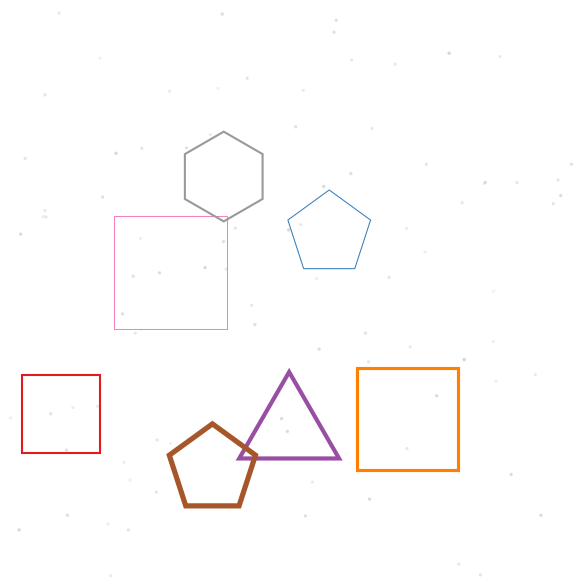[{"shape": "square", "thickness": 1, "radius": 0.34, "center": [0.105, 0.282]}, {"shape": "pentagon", "thickness": 0.5, "radius": 0.38, "center": [0.57, 0.595]}, {"shape": "triangle", "thickness": 2, "radius": 0.5, "center": [0.501, 0.255]}, {"shape": "square", "thickness": 1.5, "radius": 0.44, "center": [0.706, 0.273]}, {"shape": "pentagon", "thickness": 2.5, "radius": 0.39, "center": [0.368, 0.187]}, {"shape": "square", "thickness": 0.5, "radius": 0.49, "center": [0.295, 0.527]}, {"shape": "hexagon", "thickness": 1, "radius": 0.39, "center": [0.387, 0.693]}]